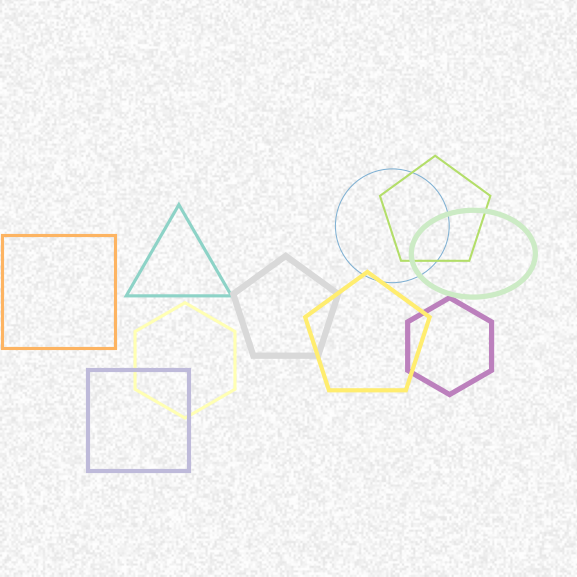[{"shape": "triangle", "thickness": 1.5, "radius": 0.53, "center": [0.31, 0.539]}, {"shape": "hexagon", "thickness": 1.5, "radius": 0.5, "center": [0.32, 0.375]}, {"shape": "square", "thickness": 2, "radius": 0.44, "center": [0.239, 0.271]}, {"shape": "circle", "thickness": 0.5, "radius": 0.49, "center": [0.679, 0.608]}, {"shape": "square", "thickness": 1.5, "radius": 0.49, "center": [0.101, 0.495]}, {"shape": "pentagon", "thickness": 1, "radius": 0.5, "center": [0.754, 0.629]}, {"shape": "pentagon", "thickness": 3, "radius": 0.48, "center": [0.495, 0.46]}, {"shape": "hexagon", "thickness": 2.5, "radius": 0.42, "center": [0.779, 0.4]}, {"shape": "oval", "thickness": 2.5, "radius": 0.54, "center": [0.82, 0.56]}, {"shape": "pentagon", "thickness": 2, "radius": 0.57, "center": [0.636, 0.415]}]